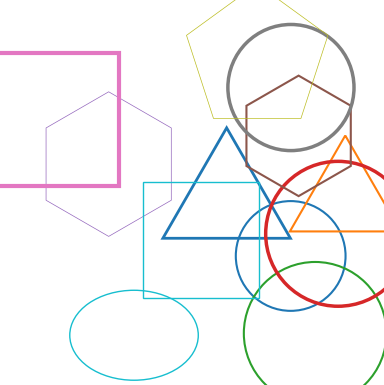[{"shape": "triangle", "thickness": 2, "radius": 0.96, "center": [0.589, 0.477]}, {"shape": "circle", "thickness": 1.5, "radius": 0.71, "center": [0.755, 0.335]}, {"shape": "triangle", "thickness": 1.5, "radius": 0.83, "center": [0.897, 0.482]}, {"shape": "circle", "thickness": 1.5, "radius": 0.93, "center": [0.819, 0.134]}, {"shape": "circle", "thickness": 2.5, "radius": 0.94, "center": [0.878, 0.393]}, {"shape": "hexagon", "thickness": 0.5, "radius": 0.94, "center": [0.282, 0.574]}, {"shape": "hexagon", "thickness": 1.5, "radius": 0.78, "center": [0.776, 0.647]}, {"shape": "square", "thickness": 3, "radius": 0.86, "center": [0.136, 0.689]}, {"shape": "circle", "thickness": 2.5, "radius": 0.82, "center": [0.756, 0.773]}, {"shape": "pentagon", "thickness": 0.5, "radius": 0.97, "center": [0.668, 0.849]}, {"shape": "oval", "thickness": 1, "radius": 0.83, "center": [0.348, 0.129]}, {"shape": "square", "thickness": 1, "radius": 0.75, "center": [0.521, 0.376]}]